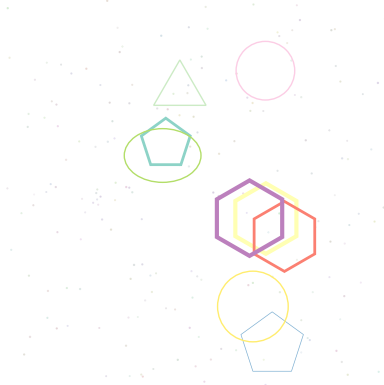[{"shape": "pentagon", "thickness": 2, "radius": 0.33, "center": [0.431, 0.626]}, {"shape": "hexagon", "thickness": 3, "radius": 0.46, "center": [0.691, 0.432]}, {"shape": "hexagon", "thickness": 2, "radius": 0.45, "center": [0.739, 0.386]}, {"shape": "pentagon", "thickness": 0.5, "radius": 0.43, "center": [0.707, 0.105]}, {"shape": "oval", "thickness": 1, "radius": 0.5, "center": [0.422, 0.596]}, {"shape": "circle", "thickness": 1, "radius": 0.38, "center": [0.689, 0.816]}, {"shape": "hexagon", "thickness": 3, "radius": 0.49, "center": [0.648, 0.433]}, {"shape": "triangle", "thickness": 1, "radius": 0.39, "center": [0.467, 0.766]}, {"shape": "circle", "thickness": 1, "radius": 0.46, "center": [0.657, 0.204]}]